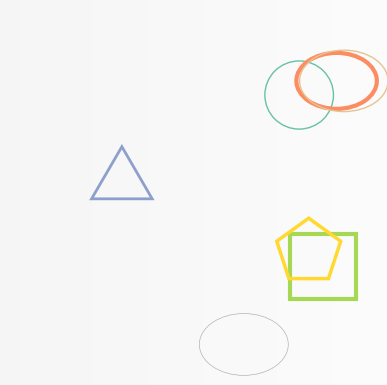[{"shape": "circle", "thickness": 1, "radius": 0.44, "center": [0.772, 0.753]}, {"shape": "oval", "thickness": 3, "radius": 0.52, "center": [0.869, 0.79]}, {"shape": "triangle", "thickness": 2, "radius": 0.45, "center": [0.315, 0.529]}, {"shape": "square", "thickness": 3, "radius": 0.42, "center": [0.833, 0.307]}, {"shape": "pentagon", "thickness": 2.5, "radius": 0.43, "center": [0.797, 0.347]}, {"shape": "oval", "thickness": 1, "radius": 0.57, "center": [0.887, 0.79]}, {"shape": "oval", "thickness": 0.5, "radius": 0.57, "center": [0.629, 0.105]}]